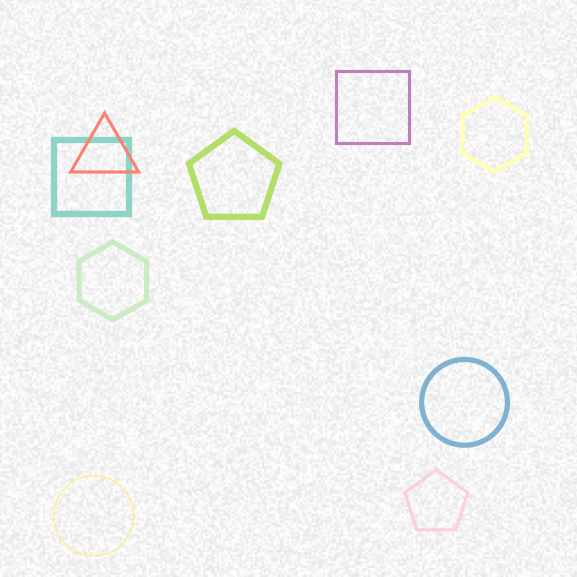[{"shape": "square", "thickness": 3, "radius": 0.32, "center": [0.159, 0.693]}, {"shape": "hexagon", "thickness": 2, "radius": 0.32, "center": [0.857, 0.767]}, {"shape": "triangle", "thickness": 1.5, "radius": 0.34, "center": [0.181, 0.735]}, {"shape": "circle", "thickness": 2.5, "radius": 0.37, "center": [0.804, 0.302]}, {"shape": "pentagon", "thickness": 3, "radius": 0.41, "center": [0.406, 0.69]}, {"shape": "pentagon", "thickness": 1.5, "radius": 0.29, "center": [0.755, 0.128]}, {"shape": "square", "thickness": 1.5, "radius": 0.31, "center": [0.645, 0.814]}, {"shape": "hexagon", "thickness": 2.5, "radius": 0.34, "center": [0.195, 0.513]}, {"shape": "circle", "thickness": 0.5, "radius": 0.35, "center": [0.162, 0.106]}]